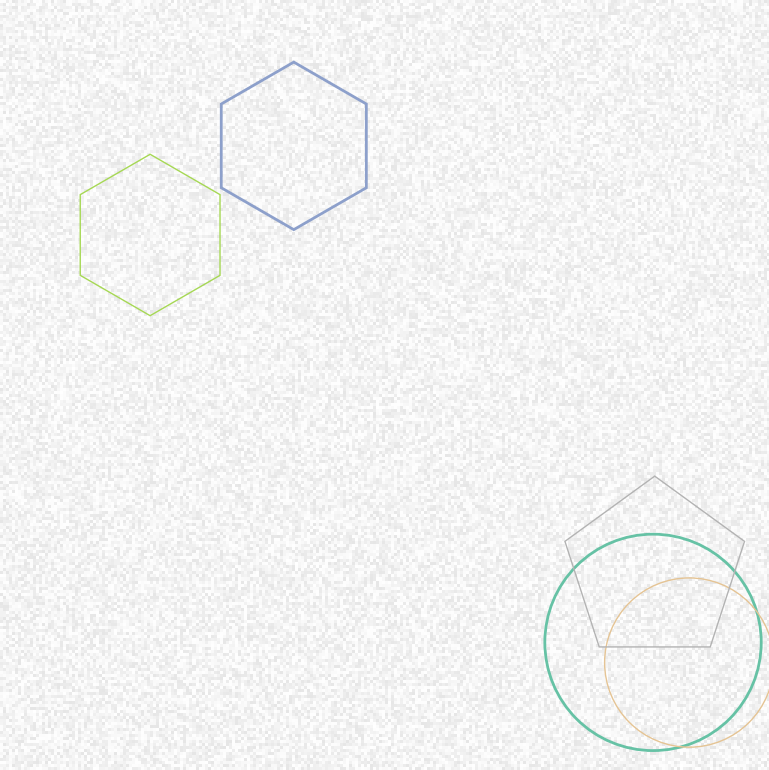[{"shape": "circle", "thickness": 1, "radius": 0.7, "center": [0.848, 0.166]}, {"shape": "hexagon", "thickness": 1, "radius": 0.54, "center": [0.382, 0.811]}, {"shape": "hexagon", "thickness": 0.5, "radius": 0.52, "center": [0.195, 0.695]}, {"shape": "circle", "thickness": 0.5, "radius": 0.55, "center": [0.895, 0.14]}, {"shape": "pentagon", "thickness": 0.5, "radius": 0.61, "center": [0.85, 0.259]}]